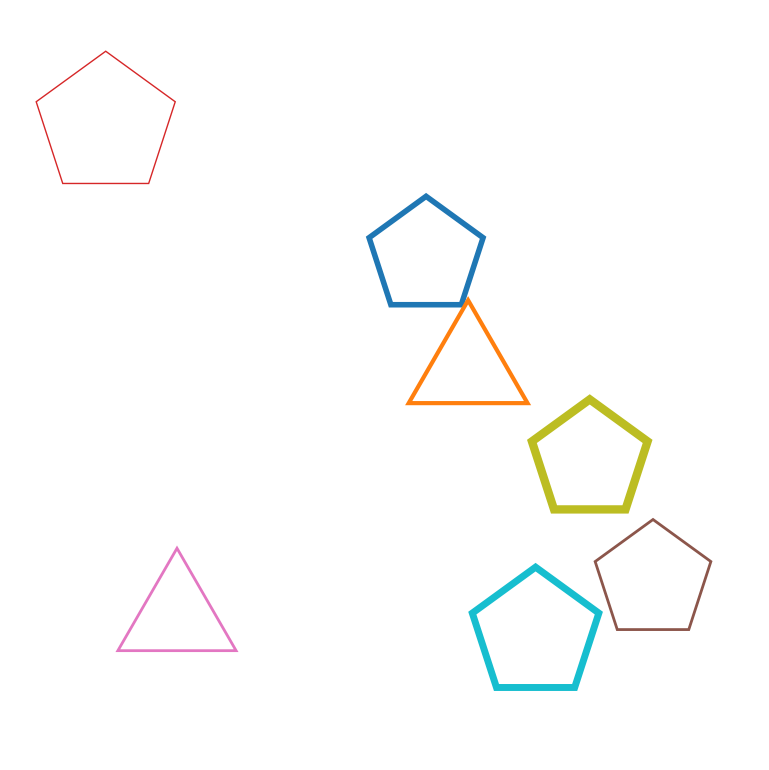[{"shape": "pentagon", "thickness": 2, "radius": 0.39, "center": [0.553, 0.667]}, {"shape": "triangle", "thickness": 1.5, "radius": 0.45, "center": [0.608, 0.521]}, {"shape": "pentagon", "thickness": 0.5, "radius": 0.47, "center": [0.137, 0.839]}, {"shape": "pentagon", "thickness": 1, "radius": 0.4, "center": [0.848, 0.246]}, {"shape": "triangle", "thickness": 1, "radius": 0.44, "center": [0.23, 0.199]}, {"shape": "pentagon", "thickness": 3, "radius": 0.39, "center": [0.766, 0.402]}, {"shape": "pentagon", "thickness": 2.5, "radius": 0.43, "center": [0.696, 0.177]}]